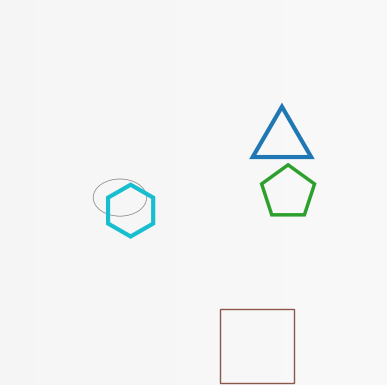[{"shape": "triangle", "thickness": 3, "radius": 0.44, "center": [0.728, 0.636]}, {"shape": "pentagon", "thickness": 2.5, "radius": 0.36, "center": [0.743, 0.5]}, {"shape": "square", "thickness": 1, "radius": 0.48, "center": [0.664, 0.101]}, {"shape": "oval", "thickness": 0.5, "radius": 0.34, "center": [0.309, 0.487]}, {"shape": "hexagon", "thickness": 3, "radius": 0.34, "center": [0.337, 0.453]}]